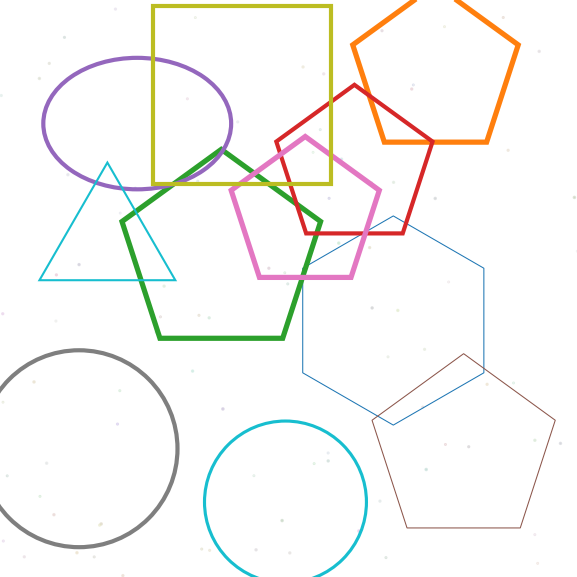[{"shape": "hexagon", "thickness": 0.5, "radius": 0.91, "center": [0.681, 0.444]}, {"shape": "pentagon", "thickness": 2.5, "radius": 0.75, "center": [0.754, 0.875]}, {"shape": "pentagon", "thickness": 2.5, "radius": 0.9, "center": [0.383, 0.56]}, {"shape": "pentagon", "thickness": 2, "radius": 0.71, "center": [0.614, 0.71]}, {"shape": "oval", "thickness": 2, "radius": 0.81, "center": [0.238, 0.785]}, {"shape": "pentagon", "thickness": 0.5, "radius": 0.83, "center": [0.803, 0.22]}, {"shape": "pentagon", "thickness": 2.5, "radius": 0.67, "center": [0.529, 0.628]}, {"shape": "circle", "thickness": 2, "radius": 0.85, "center": [0.137, 0.222]}, {"shape": "square", "thickness": 2, "radius": 0.77, "center": [0.419, 0.835]}, {"shape": "circle", "thickness": 1.5, "radius": 0.7, "center": [0.494, 0.13]}, {"shape": "triangle", "thickness": 1, "radius": 0.68, "center": [0.186, 0.582]}]